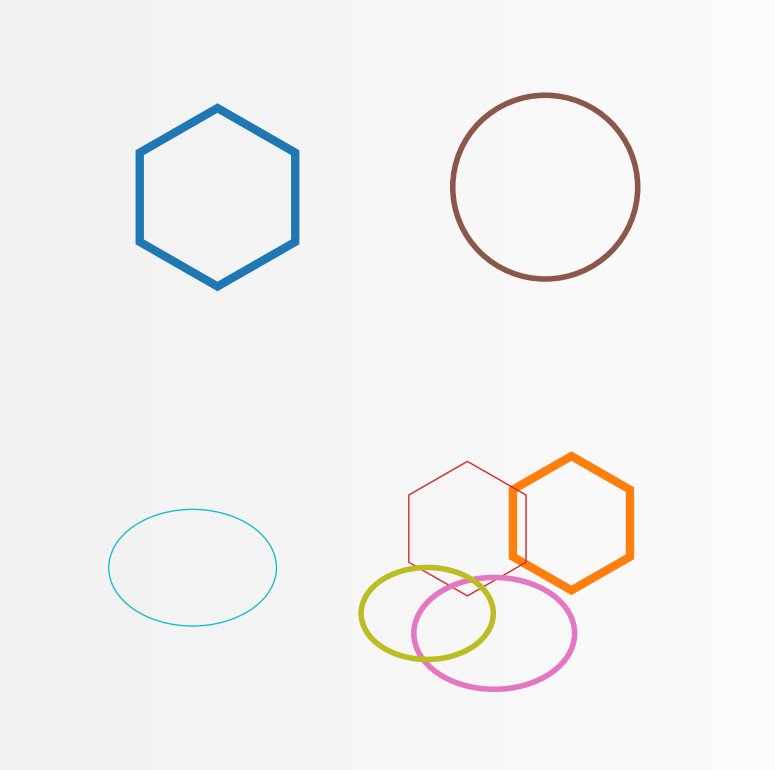[{"shape": "hexagon", "thickness": 3, "radius": 0.58, "center": [0.281, 0.744]}, {"shape": "hexagon", "thickness": 3, "radius": 0.44, "center": [0.737, 0.321]}, {"shape": "hexagon", "thickness": 0.5, "radius": 0.44, "center": [0.603, 0.313]}, {"shape": "circle", "thickness": 2, "radius": 0.6, "center": [0.704, 0.757]}, {"shape": "oval", "thickness": 2, "radius": 0.52, "center": [0.638, 0.177]}, {"shape": "oval", "thickness": 2, "radius": 0.43, "center": [0.551, 0.203]}, {"shape": "oval", "thickness": 0.5, "radius": 0.54, "center": [0.249, 0.263]}]